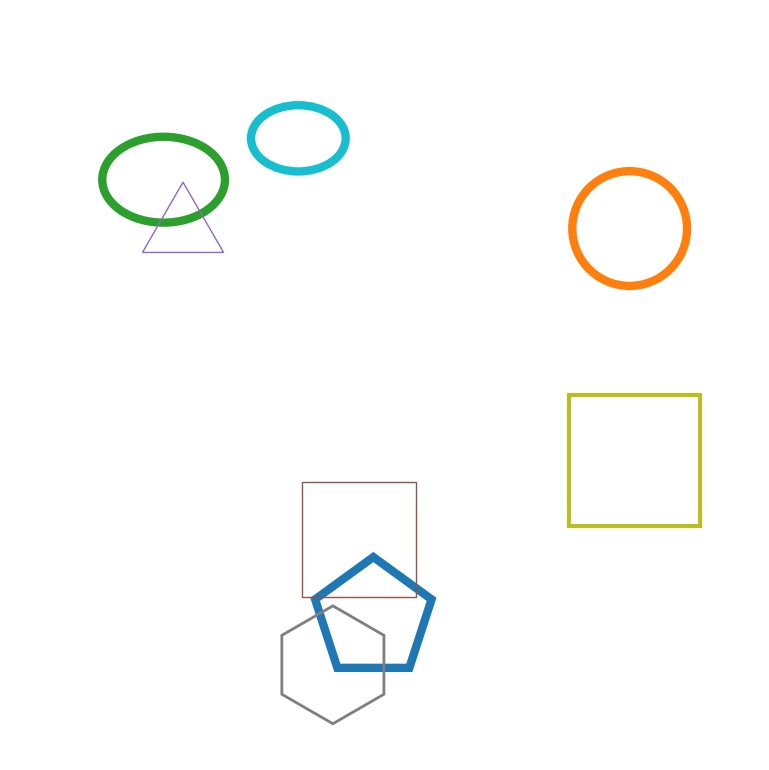[{"shape": "pentagon", "thickness": 3, "radius": 0.4, "center": [0.485, 0.197]}, {"shape": "circle", "thickness": 3, "radius": 0.37, "center": [0.818, 0.703]}, {"shape": "oval", "thickness": 3, "radius": 0.4, "center": [0.212, 0.767]}, {"shape": "triangle", "thickness": 0.5, "radius": 0.3, "center": [0.238, 0.703]}, {"shape": "square", "thickness": 0.5, "radius": 0.37, "center": [0.466, 0.299]}, {"shape": "hexagon", "thickness": 1, "radius": 0.38, "center": [0.432, 0.137]}, {"shape": "square", "thickness": 1.5, "radius": 0.42, "center": [0.824, 0.402]}, {"shape": "oval", "thickness": 3, "radius": 0.31, "center": [0.387, 0.82]}]